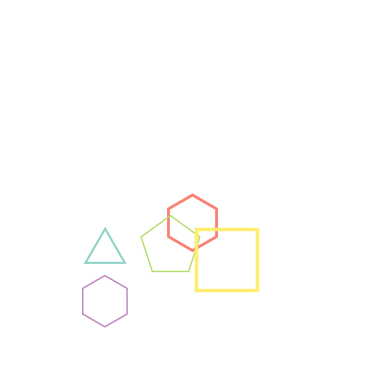[{"shape": "triangle", "thickness": 1.5, "radius": 0.29, "center": [0.273, 0.347]}, {"shape": "hexagon", "thickness": 2, "radius": 0.36, "center": [0.5, 0.421]}, {"shape": "pentagon", "thickness": 1, "radius": 0.4, "center": [0.443, 0.36]}, {"shape": "hexagon", "thickness": 1, "radius": 0.33, "center": [0.272, 0.218]}, {"shape": "square", "thickness": 2.5, "radius": 0.4, "center": [0.589, 0.326]}]